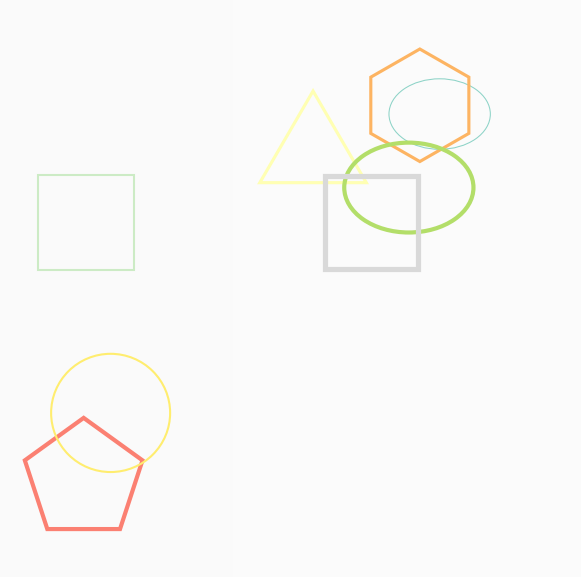[{"shape": "oval", "thickness": 0.5, "radius": 0.44, "center": [0.756, 0.802]}, {"shape": "triangle", "thickness": 1.5, "radius": 0.53, "center": [0.539, 0.736]}, {"shape": "pentagon", "thickness": 2, "radius": 0.53, "center": [0.144, 0.169]}, {"shape": "hexagon", "thickness": 1.5, "radius": 0.49, "center": [0.722, 0.817]}, {"shape": "oval", "thickness": 2, "radius": 0.56, "center": [0.703, 0.674]}, {"shape": "square", "thickness": 2.5, "radius": 0.4, "center": [0.639, 0.613]}, {"shape": "square", "thickness": 1, "radius": 0.41, "center": [0.148, 0.614]}, {"shape": "circle", "thickness": 1, "radius": 0.51, "center": [0.19, 0.284]}]